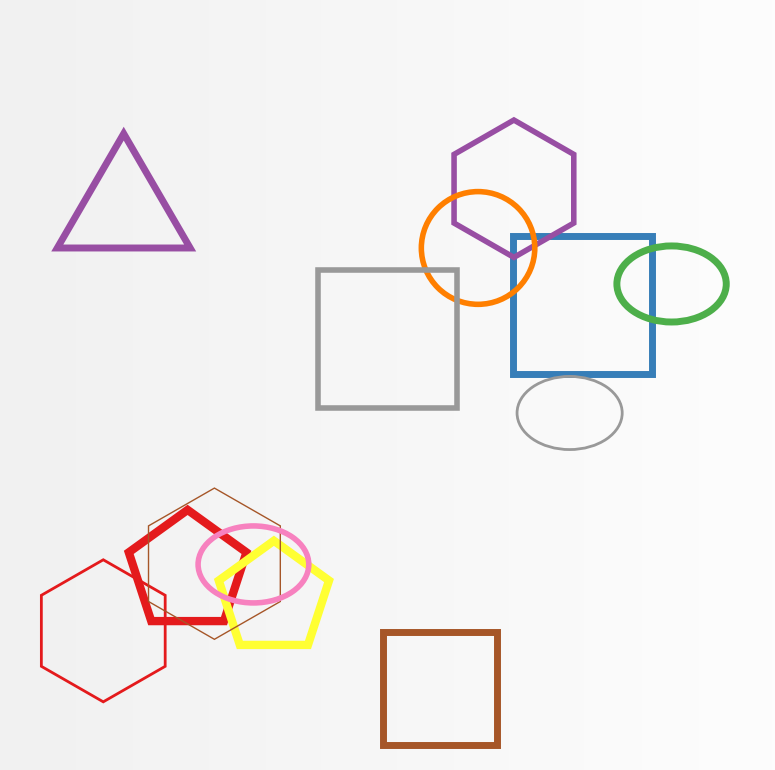[{"shape": "pentagon", "thickness": 3, "radius": 0.4, "center": [0.242, 0.258]}, {"shape": "hexagon", "thickness": 1, "radius": 0.46, "center": [0.133, 0.181]}, {"shape": "square", "thickness": 2.5, "radius": 0.45, "center": [0.751, 0.604]}, {"shape": "oval", "thickness": 2.5, "radius": 0.35, "center": [0.867, 0.631]}, {"shape": "triangle", "thickness": 2.5, "radius": 0.49, "center": [0.16, 0.727]}, {"shape": "hexagon", "thickness": 2, "radius": 0.45, "center": [0.663, 0.755]}, {"shape": "circle", "thickness": 2, "radius": 0.37, "center": [0.617, 0.678]}, {"shape": "pentagon", "thickness": 3, "radius": 0.37, "center": [0.353, 0.223]}, {"shape": "hexagon", "thickness": 0.5, "radius": 0.49, "center": [0.277, 0.268]}, {"shape": "square", "thickness": 2.5, "radius": 0.37, "center": [0.567, 0.106]}, {"shape": "oval", "thickness": 2, "radius": 0.36, "center": [0.327, 0.267]}, {"shape": "oval", "thickness": 1, "radius": 0.34, "center": [0.735, 0.464]}, {"shape": "square", "thickness": 2, "radius": 0.45, "center": [0.5, 0.56]}]